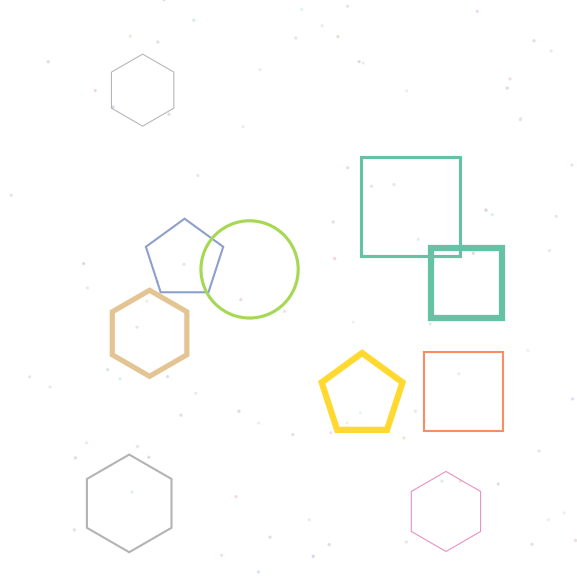[{"shape": "square", "thickness": 3, "radius": 0.3, "center": [0.808, 0.509]}, {"shape": "square", "thickness": 1.5, "radius": 0.43, "center": [0.711, 0.641]}, {"shape": "square", "thickness": 1, "radius": 0.34, "center": [0.802, 0.322]}, {"shape": "pentagon", "thickness": 1, "radius": 0.35, "center": [0.32, 0.55]}, {"shape": "hexagon", "thickness": 0.5, "radius": 0.35, "center": [0.772, 0.113]}, {"shape": "circle", "thickness": 1.5, "radius": 0.42, "center": [0.432, 0.533]}, {"shape": "pentagon", "thickness": 3, "radius": 0.37, "center": [0.627, 0.314]}, {"shape": "hexagon", "thickness": 2.5, "radius": 0.37, "center": [0.259, 0.422]}, {"shape": "hexagon", "thickness": 0.5, "radius": 0.31, "center": [0.247, 0.843]}, {"shape": "hexagon", "thickness": 1, "radius": 0.42, "center": [0.224, 0.127]}]